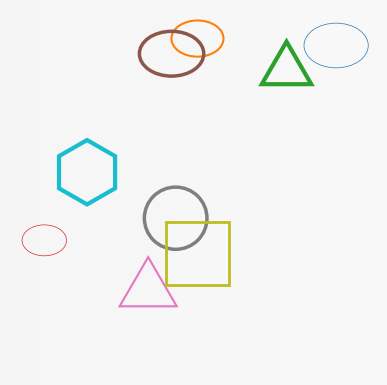[{"shape": "oval", "thickness": 0.5, "radius": 0.41, "center": [0.867, 0.882]}, {"shape": "oval", "thickness": 1.5, "radius": 0.34, "center": [0.51, 0.9]}, {"shape": "triangle", "thickness": 3, "radius": 0.37, "center": [0.739, 0.818]}, {"shape": "oval", "thickness": 0.5, "radius": 0.29, "center": [0.114, 0.376]}, {"shape": "oval", "thickness": 2.5, "radius": 0.42, "center": [0.443, 0.86]}, {"shape": "triangle", "thickness": 1.5, "radius": 0.43, "center": [0.382, 0.247]}, {"shape": "circle", "thickness": 2.5, "radius": 0.4, "center": [0.453, 0.433]}, {"shape": "square", "thickness": 2, "radius": 0.41, "center": [0.51, 0.341]}, {"shape": "hexagon", "thickness": 3, "radius": 0.42, "center": [0.225, 0.553]}]